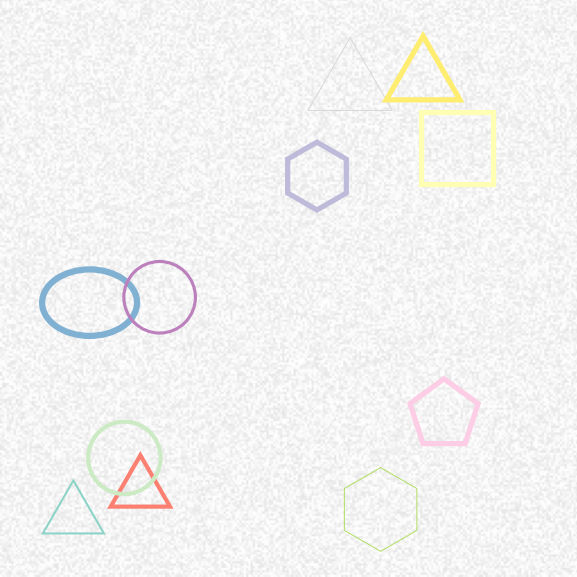[{"shape": "triangle", "thickness": 1, "radius": 0.31, "center": [0.127, 0.106]}, {"shape": "square", "thickness": 2.5, "radius": 0.31, "center": [0.792, 0.743]}, {"shape": "hexagon", "thickness": 2.5, "radius": 0.29, "center": [0.549, 0.694]}, {"shape": "triangle", "thickness": 2, "radius": 0.3, "center": [0.243, 0.152]}, {"shape": "oval", "thickness": 3, "radius": 0.41, "center": [0.155, 0.475]}, {"shape": "hexagon", "thickness": 0.5, "radius": 0.36, "center": [0.659, 0.117]}, {"shape": "pentagon", "thickness": 2.5, "radius": 0.31, "center": [0.769, 0.281]}, {"shape": "triangle", "thickness": 0.5, "radius": 0.42, "center": [0.606, 0.85]}, {"shape": "circle", "thickness": 1.5, "radius": 0.31, "center": [0.276, 0.484]}, {"shape": "circle", "thickness": 2, "radius": 0.31, "center": [0.215, 0.206]}, {"shape": "triangle", "thickness": 2.5, "radius": 0.37, "center": [0.733, 0.863]}]